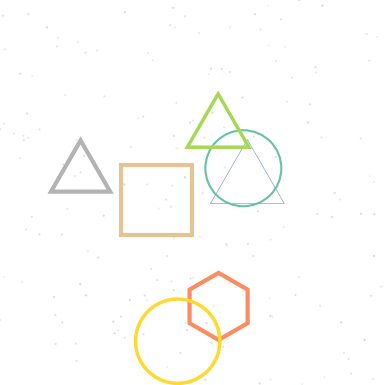[{"shape": "circle", "thickness": 1.5, "radius": 0.49, "center": [0.632, 0.563]}, {"shape": "hexagon", "thickness": 3, "radius": 0.44, "center": [0.568, 0.204]}, {"shape": "triangle", "thickness": 0.5, "radius": 0.55, "center": [0.642, 0.527]}, {"shape": "triangle", "thickness": 2.5, "radius": 0.46, "center": [0.567, 0.664]}, {"shape": "circle", "thickness": 2.5, "radius": 0.55, "center": [0.462, 0.114]}, {"shape": "square", "thickness": 3, "radius": 0.46, "center": [0.407, 0.481]}, {"shape": "triangle", "thickness": 3, "radius": 0.44, "center": [0.209, 0.547]}]